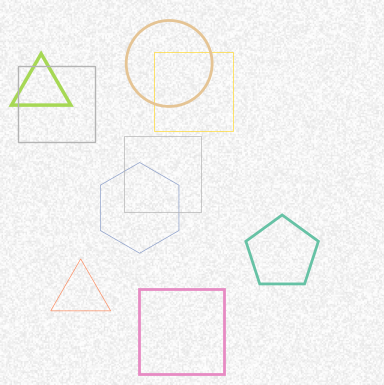[{"shape": "pentagon", "thickness": 2, "radius": 0.5, "center": [0.733, 0.343]}, {"shape": "triangle", "thickness": 0.5, "radius": 0.45, "center": [0.21, 0.238]}, {"shape": "hexagon", "thickness": 0.5, "radius": 0.59, "center": [0.363, 0.46]}, {"shape": "square", "thickness": 2, "radius": 0.55, "center": [0.472, 0.139]}, {"shape": "triangle", "thickness": 2.5, "radius": 0.44, "center": [0.107, 0.771]}, {"shape": "square", "thickness": 0.5, "radius": 0.51, "center": [0.503, 0.762]}, {"shape": "circle", "thickness": 2, "radius": 0.56, "center": [0.439, 0.835]}, {"shape": "square", "thickness": 1, "radius": 0.49, "center": [0.147, 0.731]}, {"shape": "square", "thickness": 0.5, "radius": 0.49, "center": [0.422, 0.549]}]